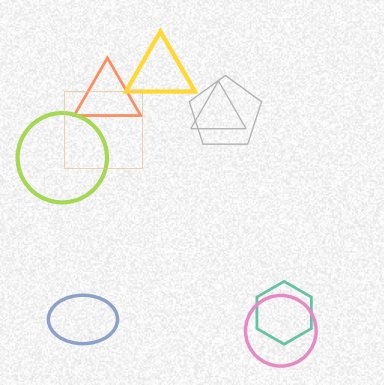[{"shape": "hexagon", "thickness": 2, "radius": 0.41, "center": [0.738, 0.187]}, {"shape": "triangle", "thickness": 2, "radius": 0.5, "center": [0.279, 0.75]}, {"shape": "oval", "thickness": 2.5, "radius": 0.45, "center": [0.215, 0.17]}, {"shape": "circle", "thickness": 2.5, "radius": 0.46, "center": [0.729, 0.141]}, {"shape": "circle", "thickness": 3, "radius": 0.58, "center": [0.162, 0.59]}, {"shape": "triangle", "thickness": 3, "radius": 0.52, "center": [0.417, 0.814]}, {"shape": "square", "thickness": 0.5, "radius": 0.51, "center": [0.268, 0.663]}, {"shape": "triangle", "thickness": 1, "radius": 0.41, "center": [0.567, 0.707]}, {"shape": "pentagon", "thickness": 1, "radius": 0.49, "center": [0.585, 0.705]}]